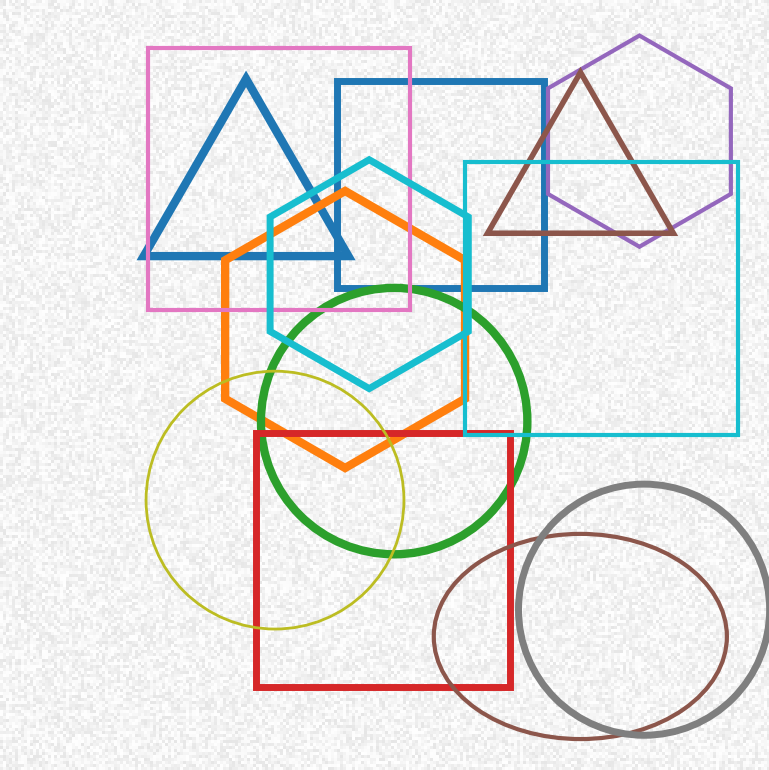[{"shape": "triangle", "thickness": 3, "radius": 0.77, "center": [0.32, 0.744]}, {"shape": "square", "thickness": 2.5, "radius": 0.67, "center": [0.572, 0.761]}, {"shape": "hexagon", "thickness": 3, "radius": 0.9, "center": [0.448, 0.572]}, {"shape": "circle", "thickness": 3, "radius": 0.86, "center": [0.512, 0.453]}, {"shape": "square", "thickness": 2.5, "radius": 0.83, "center": [0.498, 0.273]}, {"shape": "hexagon", "thickness": 1.5, "radius": 0.69, "center": [0.83, 0.817]}, {"shape": "oval", "thickness": 1.5, "radius": 0.95, "center": [0.754, 0.173]}, {"shape": "triangle", "thickness": 2, "radius": 0.7, "center": [0.754, 0.767]}, {"shape": "square", "thickness": 1.5, "radius": 0.85, "center": [0.362, 0.768]}, {"shape": "circle", "thickness": 2.5, "radius": 0.82, "center": [0.836, 0.208]}, {"shape": "circle", "thickness": 1, "radius": 0.84, "center": [0.357, 0.35]}, {"shape": "hexagon", "thickness": 2.5, "radius": 0.74, "center": [0.479, 0.644]}, {"shape": "square", "thickness": 1.5, "radius": 0.89, "center": [0.781, 0.613]}]